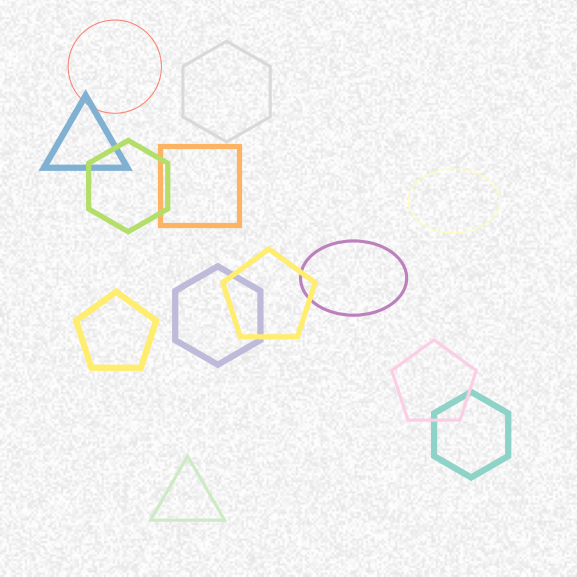[{"shape": "hexagon", "thickness": 3, "radius": 0.37, "center": [0.816, 0.246]}, {"shape": "oval", "thickness": 0.5, "radius": 0.4, "center": [0.786, 0.651]}, {"shape": "hexagon", "thickness": 3, "radius": 0.43, "center": [0.377, 0.453]}, {"shape": "circle", "thickness": 0.5, "radius": 0.4, "center": [0.199, 0.884]}, {"shape": "triangle", "thickness": 3, "radius": 0.42, "center": [0.148, 0.75]}, {"shape": "square", "thickness": 2.5, "radius": 0.34, "center": [0.345, 0.678]}, {"shape": "hexagon", "thickness": 2.5, "radius": 0.4, "center": [0.222, 0.677]}, {"shape": "pentagon", "thickness": 1.5, "radius": 0.38, "center": [0.752, 0.334]}, {"shape": "hexagon", "thickness": 1.5, "radius": 0.44, "center": [0.392, 0.841]}, {"shape": "oval", "thickness": 1.5, "radius": 0.46, "center": [0.612, 0.518]}, {"shape": "triangle", "thickness": 1.5, "radius": 0.37, "center": [0.325, 0.135]}, {"shape": "pentagon", "thickness": 2.5, "radius": 0.42, "center": [0.466, 0.484]}, {"shape": "pentagon", "thickness": 3, "radius": 0.36, "center": [0.201, 0.421]}]